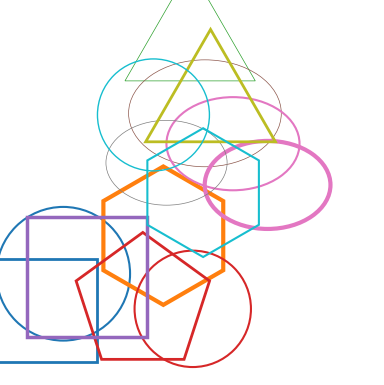[{"shape": "circle", "thickness": 1.5, "radius": 0.87, "center": [0.164, 0.289]}, {"shape": "square", "thickness": 2, "radius": 0.67, "center": [0.119, 0.194]}, {"shape": "hexagon", "thickness": 3, "radius": 0.9, "center": [0.424, 0.388]}, {"shape": "triangle", "thickness": 0.5, "radius": 0.98, "center": [0.494, 0.888]}, {"shape": "circle", "thickness": 1.5, "radius": 0.76, "center": [0.501, 0.198]}, {"shape": "pentagon", "thickness": 2, "radius": 0.91, "center": [0.371, 0.214]}, {"shape": "square", "thickness": 2.5, "radius": 0.78, "center": [0.226, 0.28]}, {"shape": "oval", "thickness": 0.5, "radius": 0.99, "center": [0.532, 0.706]}, {"shape": "oval", "thickness": 3, "radius": 0.82, "center": [0.695, 0.52]}, {"shape": "oval", "thickness": 1.5, "radius": 0.86, "center": [0.605, 0.627]}, {"shape": "oval", "thickness": 0.5, "radius": 0.79, "center": [0.433, 0.577]}, {"shape": "triangle", "thickness": 2, "radius": 0.97, "center": [0.547, 0.729]}, {"shape": "hexagon", "thickness": 1.5, "radius": 0.84, "center": [0.528, 0.5]}, {"shape": "circle", "thickness": 1, "radius": 0.73, "center": [0.399, 0.702]}]